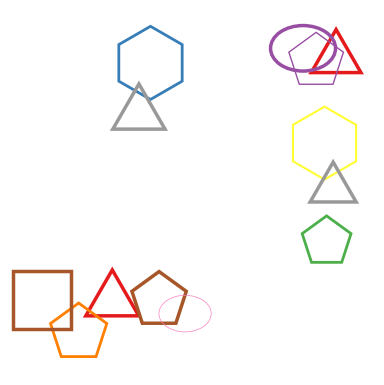[{"shape": "triangle", "thickness": 2.5, "radius": 0.4, "center": [0.292, 0.219]}, {"shape": "triangle", "thickness": 2.5, "radius": 0.37, "center": [0.873, 0.849]}, {"shape": "hexagon", "thickness": 2, "radius": 0.48, "center": [0.391, 0.837]}, {"shape": "pentagon", "thickness": 2, "radius": 0.33, "center": [0.848, 0.373]}, {"shape": "pentagon", "thickness": 1, "radius": 0.37, "center": [0.821, 0.841]}, {"shape": "oval", "thickness": 2.5, "radius": 0.42, "center": [0.787, 0.875]}, {"shape": "pentagon", "thickness": 2, "radius": 0.38, "center": [0.204, 0.136]}, {"shape": "hexagon", "thickness": 1.5, "radius": 0.47, "center": [0.843, 0.628]}, {"shape": "pentagon", "thickness": 2.5, "radius": 0.37, "center": [0.413, 0.22]}, {"shape": "square", "thickness": 2.5, "radius": 0.38, "center": [0.109, 0.222]}, {"shape": "oval", "thickness": 0.5, "radius": 0.34, "center": [0.481, 0.185]}, {"shape": "triangle", "thickness": 2.5, "radius": 0.35, "center": [0.865, 0.51]}, {"shape": "triangle", "thickness": 2.5, "radius": 0.39, "center": [0.361, 0.704]}]